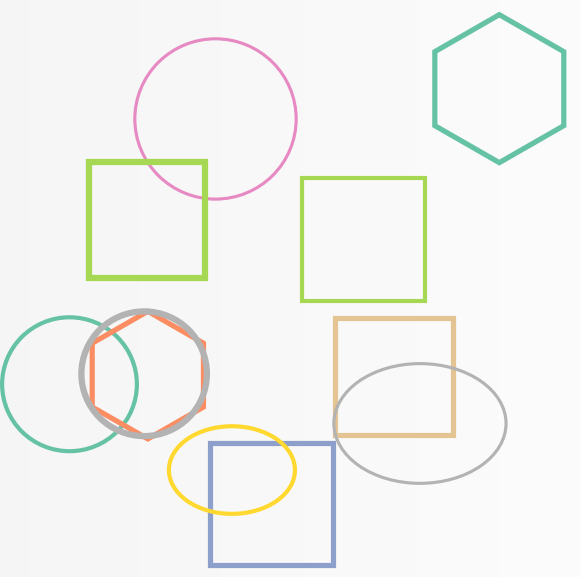[{"shape": "hexagon", "thickness": 2.5, "radius": 0.64, "center": [0.859, 0.846]}, {"shape": "circle", "thickness": 2, "radius": 0.58, "center": [0.12, 0.334]}, {"shape": "hexagon", "thickness": 2.5, "radius": 0.55, "center": [0.254, 0.35]}, {"shape": "square", "thickness": 2.5, "radius": 0.53, "center": [0.468, 0.127]}, {"shape": "circle", "thickness": 1.5, "radius": 0.69, "center": [0.371, 0.793]}, {"shape": "square", "thickness": 2, "radius": 0.53, "center": [0.625, 0.584]}, {"shape": "square", "thickness": 3, "radius": 0.5, "center": [0.253, 0.619]}, {"shape": "oval", "thickness": 2, "radius": 0.54, "center": [0.399, 0.185]}, {"shape": "square", "thickness": 2.5, "radius": 0.51, "center": [0.678, 0.347]}, {"shape": "oval", "thickness": 1.5, "radius": 0.74, "center": [0.723, 0.266]}, {"shape": "circle", "thickness": 3, "radius": 0.54, "center": [0.248, 0.352]}]